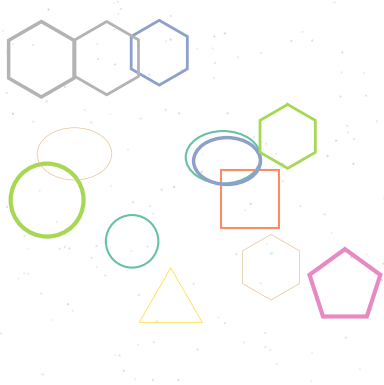[{"shape": "oval", "thickness": 1.5, "radius": 0.49, "center": [0.58, 0.592]}, {"shape": "circle", "thickness": 1.5, "radius": 0.34, "center": [0.343, 0.373]}, {"shape": "square", "thickness": 1.5, "radius": 0.38, "center": [0.65, 0.484]}, {"shape": "hexagon", "thickness": 2, "radius": 0.42, "center": [0.414, 0.863]}, {"shape": "oval", "thickness": 2.5, "radius": 0.43, "center": [0.59, 0.582]}, {"shape": "pentagon", "thickness": 3, "radius": 0.48, "center": [0.896, 0.256]}, {"shape": "circle", "thickness": 3, "radius": 0.47, "center": [0.122, 0.48]}, {"shape": "hexagon", "thickness": 2, "radius": 0.41, "center": [0.747, 0.646]}, {"shape": "triangle", "thickness": 0.5, "radius": 0.47, "center": [0.444, 0.21]}, {"shape": "hexagon", "thickness": 0.5, "radius": 0.43, "center": [0.704, 0.306]}, {"shape": "oval", "thickness": 0.5, "radius": 0.48, "center": [0.193, 0.6]}, {"shape": "hexagon", "thickness": 2, "radius": 0.48, "center": [0.277, 0.849]}, {"shape": "hexagon", "thickness": 2.5, "radius": 0.49, "center": [0.107, 0.846]}]